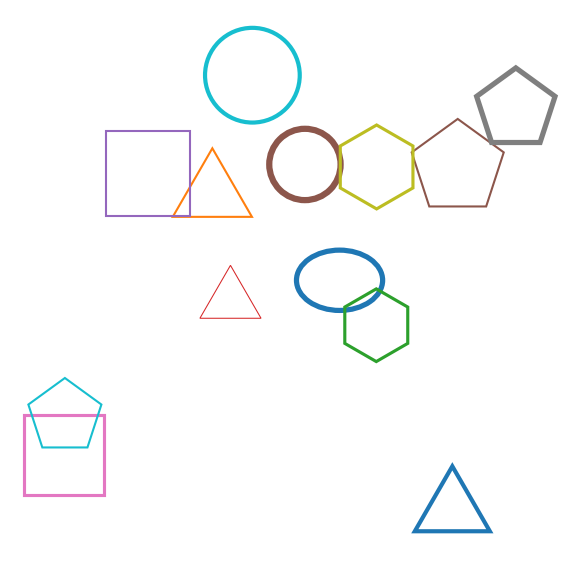[{"shape": "triangle", "thickness": 2, "radius": 0.38, "center": [0.783, 0.117]}, {"shape": "oval", "thickness": 2.5, "radius": 0.37, "center": [0.588, 0.514]}, {"shape": "triangle", "thickness": 1, "radius": 0.4, "center": [0.368, 0.663]}, {"shape": "hexagon", "thickness": 1.5, "radius": 0.31, "center": [0.652, 0.436]}, {"shape": "triangle", "thickness": 0.5, "radius": 0.31, "center": [0.399, 0.479]}, {"shape": "square", "thickness": 1, "radius": 0.37, "center": [0.256, 0.699]}, {"shape": "circle", "thickness": 3, "radius": 0.31, "center": [0.528, 0.714]}, {"shape": "pentagon", "thickness": 1, "radius": 0.42, "center": [0.793, 0.709]}, {"shape": "square", "thickness": 1.5, "radius": 0.35, "center": [0.111, 0.212]}, {"shape": "pentagon", "thickness": 2.5, "radius": 0.36, "center": [0.893, 0.81]}, {"shape": "hexagon", "thickness": 1.5, "radius": 0.36, "center": [0.652, 0.71]}, {"shape": "circle", "thickness": 2, "radius": 0.41, "center": [0.437, 0.869]}, {"shape": "pentagon", "thickness": 1, "radius": 0.33, "center": [0.112, 0.278]}]